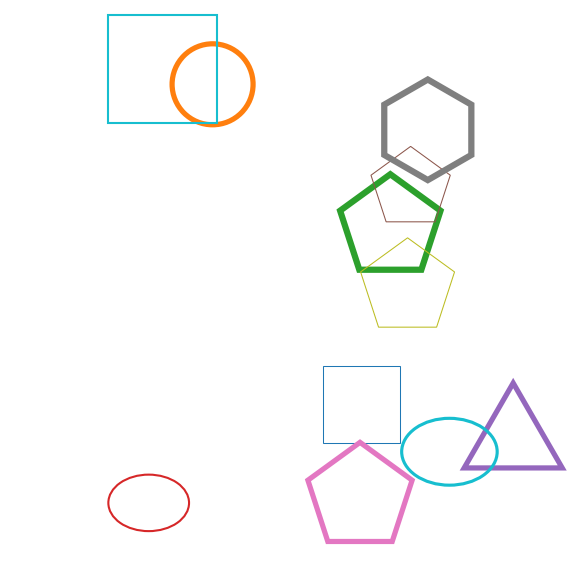[{"shape": "square", "thickness": 0.5, "radius": 0.34, "center": [0.626, 0.299]}, {"shape": "circle", "thickness": 2.5, "radius": 0.35, "center": [0.368, 0.853]}, {"shape": "pentagon", "thickness": 3, "radius": 0.46, "center": [0.676, 0.606]}, {"shape": "oval", "thickness": 1, "radius": 0.35, "center": [0.257, 0.128]}, {"shape": "triangle", "thickness": 2.5, "radius": 0.49, "center": [0.889, 0.238]}, {"shape": "pentagon", "thickness": 0.5, "radius": 0.36, "center": [0.711, 0.673]}, {"shape": "pentagon", "thickness": 2.5, "radius": 0.47, "center": [0.623, 0.138]}, {"shape": "hexagon", "thickness": 3, "radius": 0.44, "center": [0.741, 0.774]}, {"shape": "pentagon", "thickness": 0.5, "radius": 0.43, "center": [0.706, 0.502]}, {"shape": "oval", "thickness": 1.5, "radius": 0.41, "center": [0.778, 0.217]}, {"shape": "square", "thickness": 1, "radius": 0.47, "center": [0.281, 0.879]}]